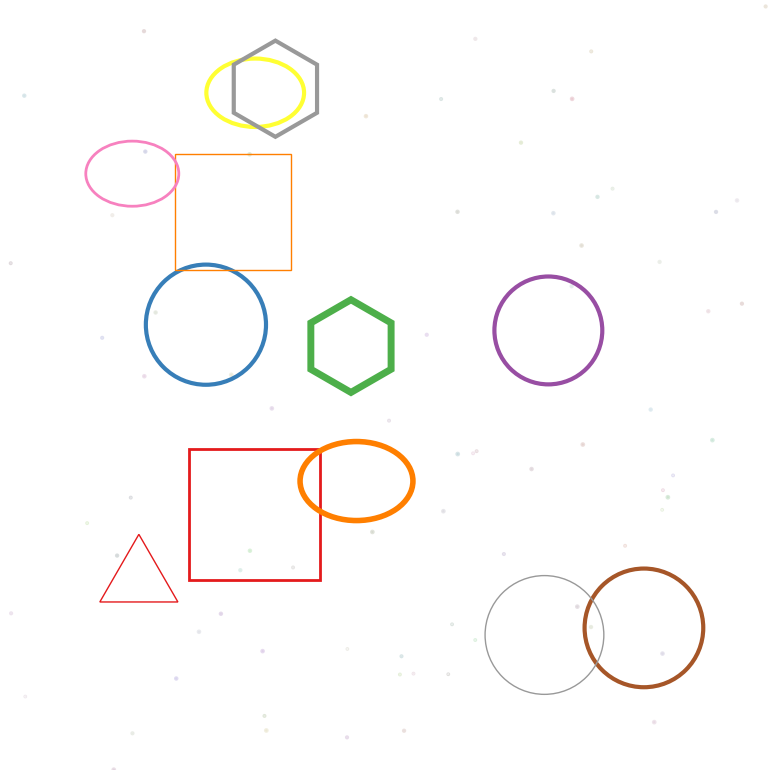[{"shape": "triangle", "thickness": 0.5, "radius": 0.29, "center": [0.18, 0.247]}, {"shape": "square", "thickness": 1, "radius": 0.42, "center": [0.33, 0.332]}, {"shape": "circle", "thickness": 1.5, "radius": 0.39, "center": [0.267, 0.578]}, {"shape": "hexagon", "thickness": 2.5, "radius": 0.3, "center": [0.456, 0.551]}, {"shape": "circle", "thickness": 1.5, "radius": 0.35, "center": [0.712, 0.571]}, {"shape": "oval", "thickness": 2, "radius": 0.37, "center": [0.463, 0.375]}, {"shape": "square", "thickness": 0.5, "radius": 0.38, "center": [0.303, 0.725]}, {"shape": "oval", "thickness": 1.5, "radius": 0.32, "center": [0.331, 0.88]}, {"shape": "circle", "thickness": 1.5, "radius": 0.39, "center": [0.836, 0.185]}, {"shape": "oval", "thickness": 1, "radius": 0.3, "center": [0.172, 0.774]}, {"shape": "hexagon", "thickness": 1.5, "radius": 0.31, "center": [0.358, 0.885]}, {"shape": "circle", "thickness": 0.5, "radius": 0.39, "center": [0.707, 0.175]}]